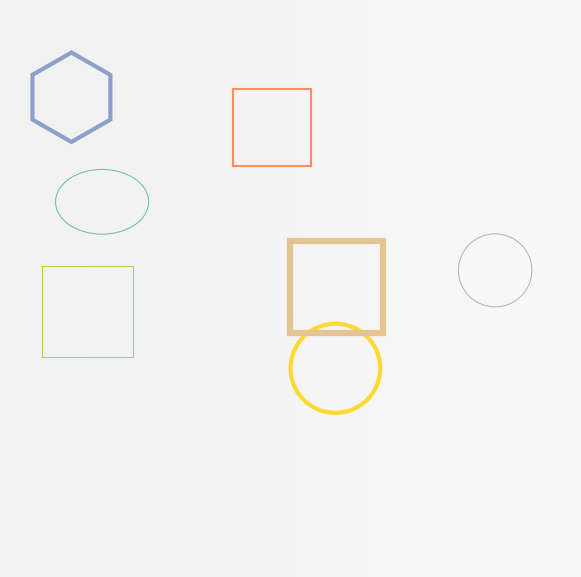[{"shape": "oval", "thickness": 0.5, "radius": 0.4, "center": [0.176, 0.65]}, {"shape": "square", "thickness": 1, "radius": 0.34, "center": [0.468, 0.778]}, {"shape": "hexagon", "thickness": 2, "radius": 0.39, "center": [0.123, 0.831]}, {"shape": "square", "thickness": 0.5, "radius": 0.39, "center": [0.151, 0.46]}, {"shape": "circle", "thickness": 2, "radius": 0.39, "center": [0.577, 0.361]}, {"shape": "square", "thickness": 3, "radius": 0.4, "center": [0.579, 0.502]}, {"shape": "circle", "thickness": 0.5, "radius": 0.32, "center": [0.852, 0.531]}]